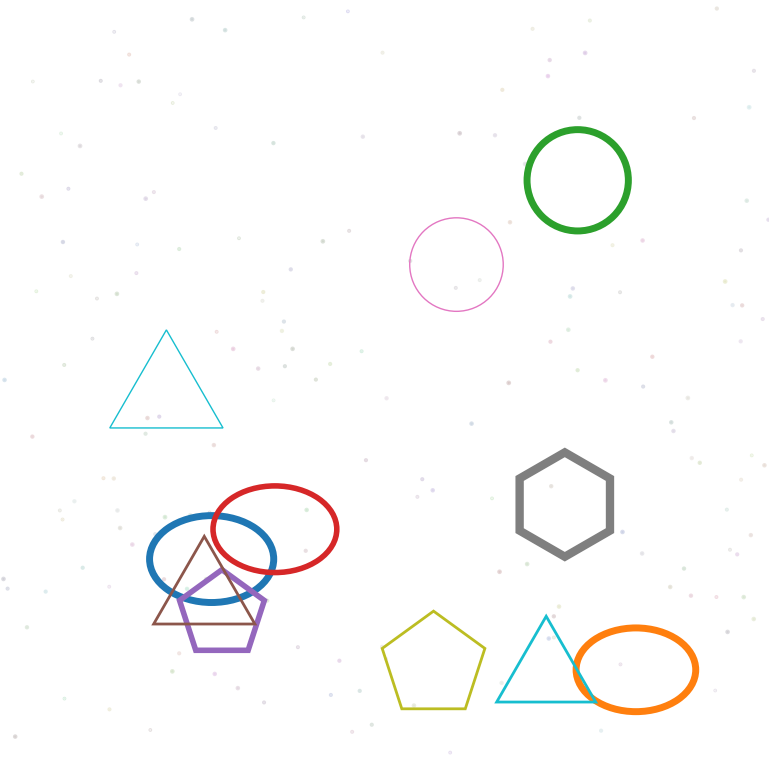[{"shape": "oval", "thickness": 2.5, "radius": 0.4, "center": [0.275, 0.274]}, {"shape": "oval", "thickness": 2.5, "radius": 0.39, "center": [0.826, 0.13]}, {"shape": "circle", "thickness": 2.5, "radius": 0.33, "center": [0.75, 0.766]}, {"shape": "oval", "thickness": 2, "radius": 0.4, "center": [0.357, 0.313]}, {"shape": "pentagon", "thickness": 2, "radius": 0.29, "center": [0.288, 0.202]}, {"shape": "triangle", "thickness": 1, "radius": 0.38, "center": [0.265, 0.228]}, {"shape": "circle", "thickness": 0.5, "radius": 0.3, "center": [0.593, 0.656]}, {"shape": "hexagon", "thickness": 3, "radius": 0.34, "center": [0.734, 0.345]}, {"shape": "pentagon", "thickness": 1, "radius": 0.35, "center": [0.563, 0.136]}, {"shape": "triangle", "thickness": 0.5, "radius": 0.42, "center": [0.216, 0.487]}, {"shape": "triangle", "thickness": 1, "radius": 0.37, "center": [0.709, 0.125]}]